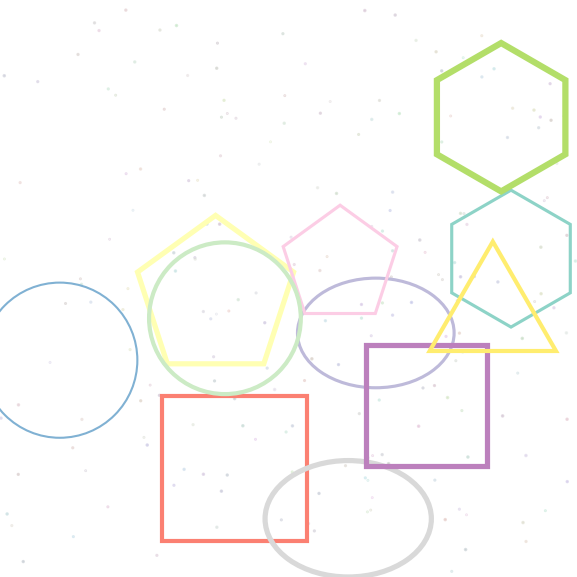[{"shape": "hexagon", "thickness": 1.5, "radius": 0.59, "center": [0.885, 0.551]}, {"shape": "pentagon", "thickness": 2.5, "radius": 0.71, "center": [0.373, 0.484]}, {"shape": "oval", "thickness": 1.5, "radius": 0.68, "center": [0.651, 0.423]}, {"shape": "square", "thickness": 2, "radius": 0.63, "center": [0.406, 0.188]}, {"shape": "circle", "thickness": 1, "radius": 0.67, "center": [0.104, 0.375]}, {"shape": "hexagon", "thickness": 3, "radius": 0.64, "center": [0.868, 0.796]}, {"shape": "pentagon", "thickness": 1.5, "radius": 0.52, "center": [0.589, 0.54]}, {"shape": "oval", "thickness": 2.5, "radius": 0.72, "center": [0.603, 0.101]}, {"shape": "square", "thickness": 2.5, "radius": 0.52, "center": [0.739, 0.298]}, {"shape": "circle", "thickness": 2, "radius": 0.66, "center": [0.389, 0.448]}, {"shape": "triangle", "thickness": 2, "radius": 0.63, "center": [0.853, 0.454]}]